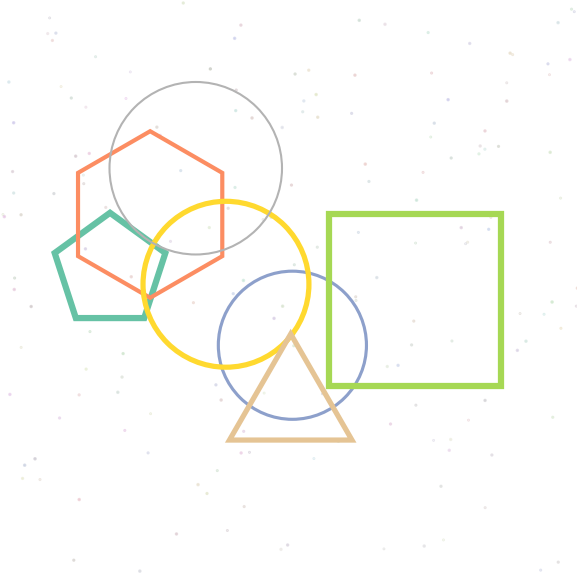[{"shape": "pentagon", "thickness": 3, "radius": 0.5, "center": [0.191, 0.53]}, {"shape": "hexagon", "thickness": 2, "radius": 0.72, "center": [0.26, 0.628]}, {"shape": "circle", "thickness": 1.5, "radius": 0.64, "center": [0.506, 0.401]}, {"shape": "square", "thickness": 3, "radius": 0.75, "center": [0.719, 0.48]}, {"shape": "circle", "thickness": 2.5, "radius": 0.72, "center": [0.391, 0.507]}, {"shape": "triangle", "thickness": 2.5, "radius": 0.61, "center": [0.503, 0.298]}, {"shape": "circle", "thickness": 1, "radius": 0.75, "center": [0.339, 0.708]}]